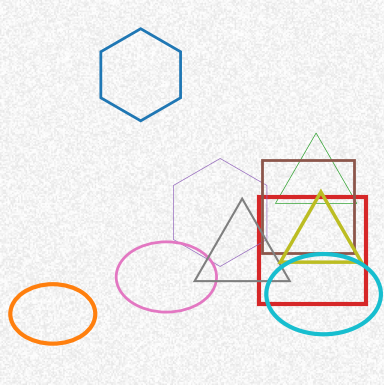[{"shape": "hexagon", "thickness": 2, "radius": 0.6, "center": [0.365, 0.806]}, {"shape": "oval", "thickness": 3, "radius": 0.55, "center": [0.137, 0.185]}, {"shape": "triangle", "thickness": 0.5, "radius": 0.61, "center": [0.821, 0.532]}, {"shape": "square", "thickness": 3, "radius": 0.69, "center": [0.812, 0.349]}, {"shape": "hexagon", "thickness": 0.5, "radius": 0.7, "center": [0.572, 0.448]}, {"shape": "square", "thickness": 2, "radius": 0.6, "center": [0.8, 0.464]}, {"shape": "oval", "thickness": 2, "radius": 0.65, "center": [0.432, 0.281]}, {"shape": "triangle", "thickness": 1.5, "radius": 0.71, "center": [0.629, 0.341]}, {"shape": "triangle", "thickness": 2.5, "radius": 0.61, "center": [0.834, 0.38]}, {"shape": "oval", "thickness": 3, "radius": 0.74, "center": [0.841, 0.236]}]